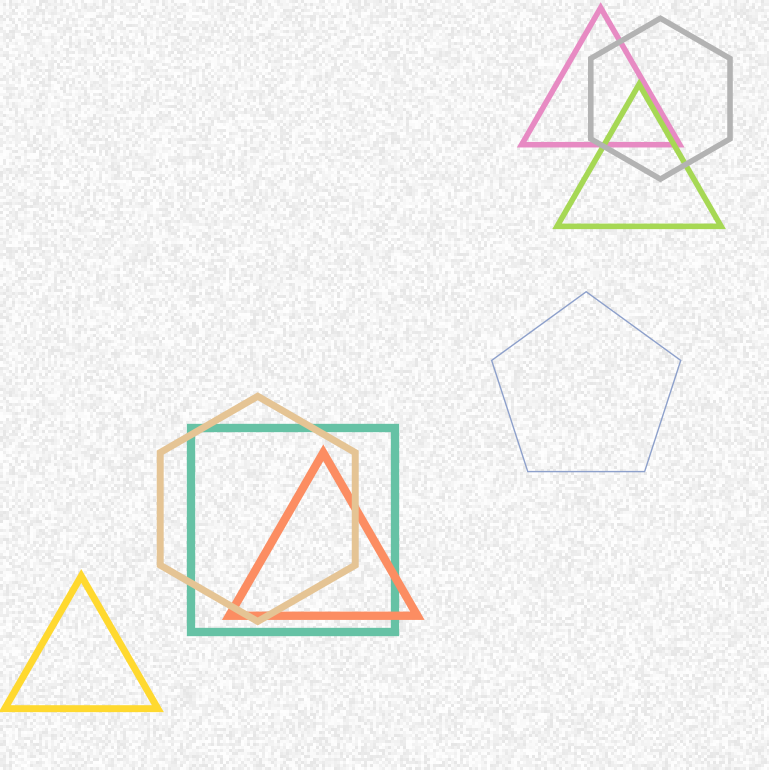[{"shape": "square", "thickness": 3, "radius": 0.66, "center": [0.38, 0.311]}, {"shape": "triangle", "thickness": 3, "radius": 0.71, "center": [0.42, 0.271]}, {"shape": "pentagon", "thickness": 0.5, "radius": 0.65, "center": [0.761, 0.492]}, {"shape": "triangle", "thickness": 2, "radius": 0.59, "center": [0.78, 0.871]}, {"shape": "triangle", "thickness": 2, "radius": 0.62, "center": [0.83, 0.768]}, {"shape": "triangle", "thickness": 2.5, "radius": 0.57, "center": [0.106, 0.137]}, {"shape": "hexagon", "thickness": 2.5, "radius": 0.73, "center": [0.335, 0.339]}, {"shape": "hexagon", "thickness": 2, "radius": 0.52, "center": [0.858, 0.872]}]